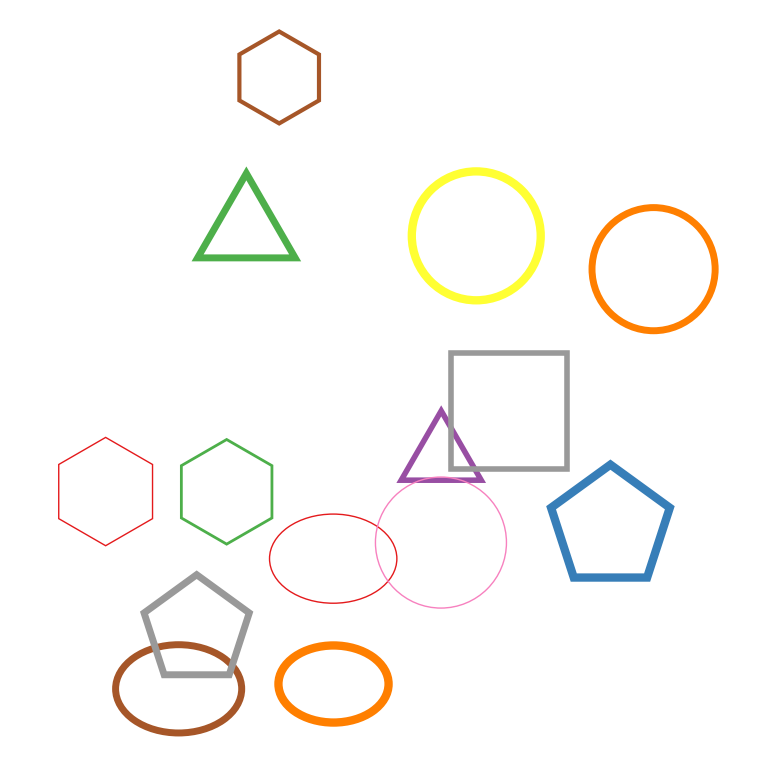[{"shape": "hexagon", "thickness": 0.5, "radius": 0.35, "center": [0.137, 0.362]}, {"shape": "oval", "thickness": 0.5, "radius": 0.41, "center": [0.433, 0.274]}, {"shape": "pentagon", "thickness": 3, "radius": 0.41, "center": [0.793, 0.316]}, {"shape": "triangle", "thickness": 2.5, "radius": 0.37, "center": [0.32, 0.702]}, {"shape": "hexagon", "thickness": 1, "radius": 0.34, "center": [0.294, 0.361]}, {"shape": "triangle", "thickness": 2, "radius": 0.3, "center": [0.573, 0.406]}, {"shape": "oval", "thickness": 3, "radius": 0.36, "center": [0.433, 0.112]}, {"shape": "circle", "thickness": 2.5, "radius": 0.4, "center": [0.849, 0.65]}, {"shape": "circle", "thickness": 3, "radius": 0.42, "center": [0.619, 0.694]}, {"shape": "oval", "thickness": 2.5, "radius": 0.41, "center": [0.232, 0.105]}, {"shape": "hexagon", "thickness": 1.5, "radius": 0.3, "center": [0.363, 0.899]}, {"shape": "circle", "thickness": 0.5, "radius": 0.43, "center": [0.573, 0.295]}, {"shape": "pentagon", "thickness": 2.5, "radius": 0.36, "center": [0.255, 0.182]}, {"shape": "square", "thickness": 2, "radius": 0.38, "center": [0.661, 0.466]}]